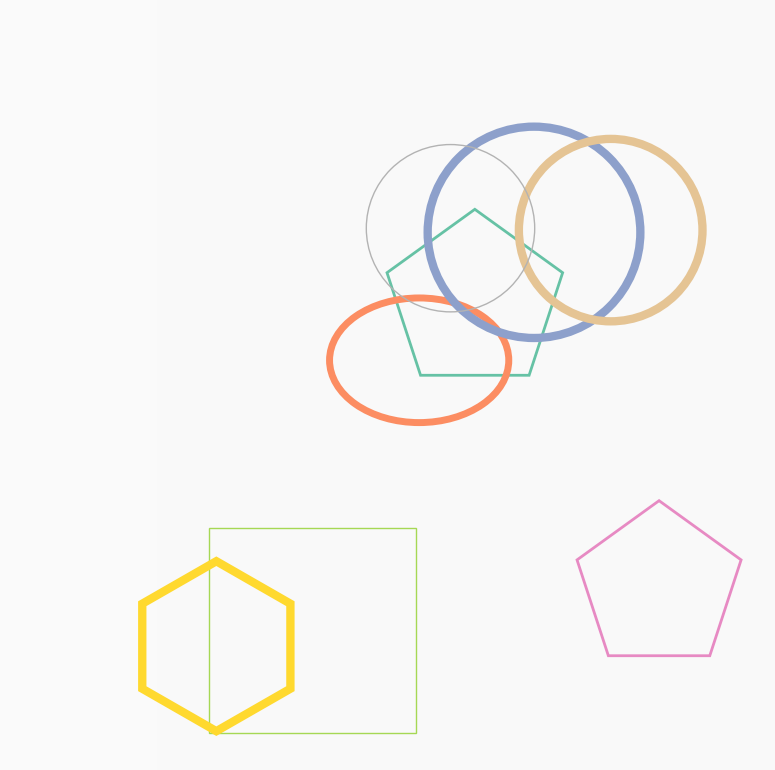[{"shape": "pentagon", "thickness": 1, "radius": 0.6, "center": [0.613, 0.609]}, {"shape": "oval", "thickness": 2.5, "radius": 0.58, "center": [0.541, 0.532]}, {"shape": "circle", "thickness": 3, "radius": 0.69, "center": [0.689, 0.698]}, {"shape": "pentagon", "thickness": 1, "radius": 0.56, "center": [0.85, 0.238]}, {"shape": "square", "thickness": 0.5, "radius": 0.67, "center": [0.403, 0.181]}, {"shape": "hexagon", "thickness": 3, "radius": 0.55, "center": [0.279, 0.161]}, {"shape": "circle", "thickness": 3, "radius": 0.59, "center": [0.788, 0.701]}, {"shape": "circle", "thickness": 0.5, "radius": 0.54, "center": [0.581, 0.704]}]